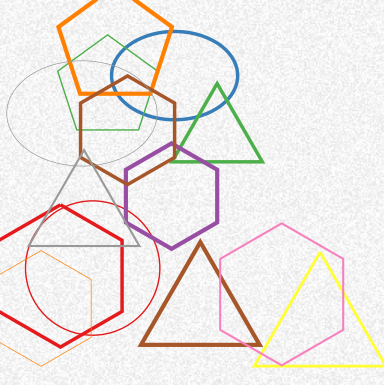[{"shape": "circle", "thickness": 1, "radius": 0.87, "center": [0.241, 0.304]}, {"shape": "hexagon", "thickness": 2.5, "radius": 0.92, "center": [0.157, 0.283]}, {"shape": "oval", "thickness": 2.5, "radius": 0.82, "center": [0.454, 0.804]}, {"shape": "triangle", "thickness": 2.5, "radius": 0.68, "center": [0.564, 0.647]}, {"shape": "pentagon", "thickness": 1, "radius": 0.68, "center": [0.28, 0.773]}, {"shape": "hexagon", "thickness": 3, "radius": 0.68, "center": [0.446, 0.491]}, {"shape": "hexagon", "thickness": 0.5, "radius": 0.75, "center": [0.107, 0.199]}, {"shape": "pentagon", "thickness": 3, "radius": 0.78, "center": [0.299, 0.882]}, {"shape": "triangle", "thickness": 2, "radius": 0.99, "center": [0.831, 0.148]}, {"shape": "hexagon", "thickness": 2.5, "radius": 0.71, "center": [0.331, 0.662]}, {"shape": "triangle", "thickness": 3, "radius": 0.89, "center": [0.52, 0.193]}, {"shape": "hexagon", "thickness": 1.5, "radius": 0.92, "center": [0.732, 0.235]}, {"shape": "oval", "thickness": 0.5, "radius": 0.98, "center": [0.213, 0.705]}, {"shape": "triangle", "thickness": 1.5, "radius": 0.83, "center": [0.218, 0.444]}]